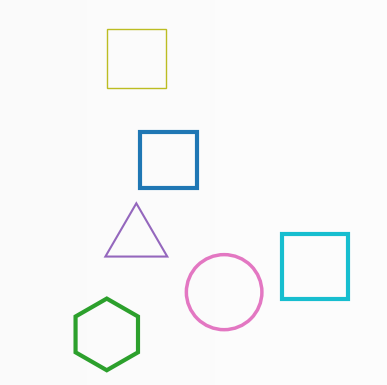[{"shape": "square", "thickness": 3, "radius": 0.37, "center": [0.435, 0.584]}, {"shape": "hexagon", "thickness": 3, "radius": 0.47, "center": [0.276, 0.131]}, {"shape": "triangle", "thickness": 1.5, "radius": 0.46, "center": [0.352, 0.38]}, {"shape": "circle", "thickness": 2.5, "radius": 0.49, "center": [0.578, 0.241]}, {"shape": "square", "thickness": 1, "radius": 0.38, "center": [0.352, 0.848]}, {"shape": "square", "thickness": 3, "radius": 0.42, "center": [0.812, 0.308]}]